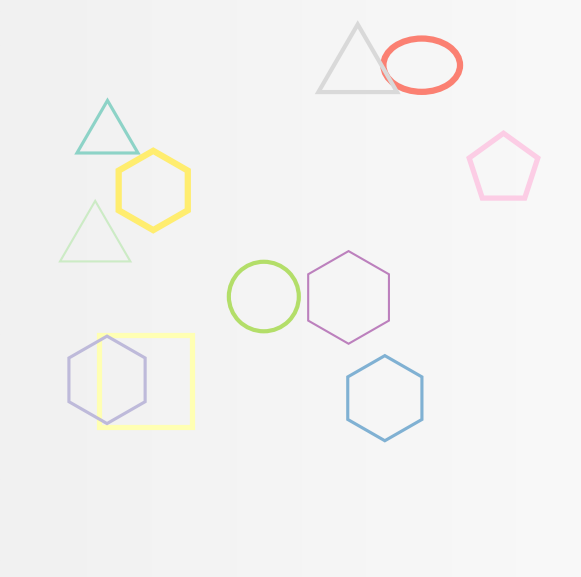[{"shape": "triangle", "thickness": 1.5, "radius": 0.3, "center": [0.185, 0.765]}, {"shape": "square", "thickness": 2.5, "radius": 0.4, "center": [0.251, 0.34]}, {"shape": "hexagon", "thickness": 1.5, "radius": 0.38, "center": [0.184, 0.341]}, {"shape": "oval", "thickness": 3, "radius": 0.33, "center": [0.726, 0.886]}, {"shape": "hexagon", "thickness": 1.5, "radius": 0.37, "center": [0.662, 0.31]}, {"shape": "circle", "thickness": 2, "radius": 0.3, "center": [0.454, 0.486]}, {"shape": "pentagon", "thickness": 2.5, "radius": 0.31, "center": [0.866, 0.706]}, {"shape": "triangle", "thickness": 2, "radius": 0.39, "center": [0.615, 0.879]}, {"shape": "hexagon", "thickness": 1, "radius": 0.4, "center": [0.6, 0.484]}, {"shape": "triangle", "thickness": 1, "radius": 0.35, "center": [0.164, 0.581]}, {"shape": "hexagon", "thickness": 3, "radius": 0.34, "center": [0.264, 0.669]}]